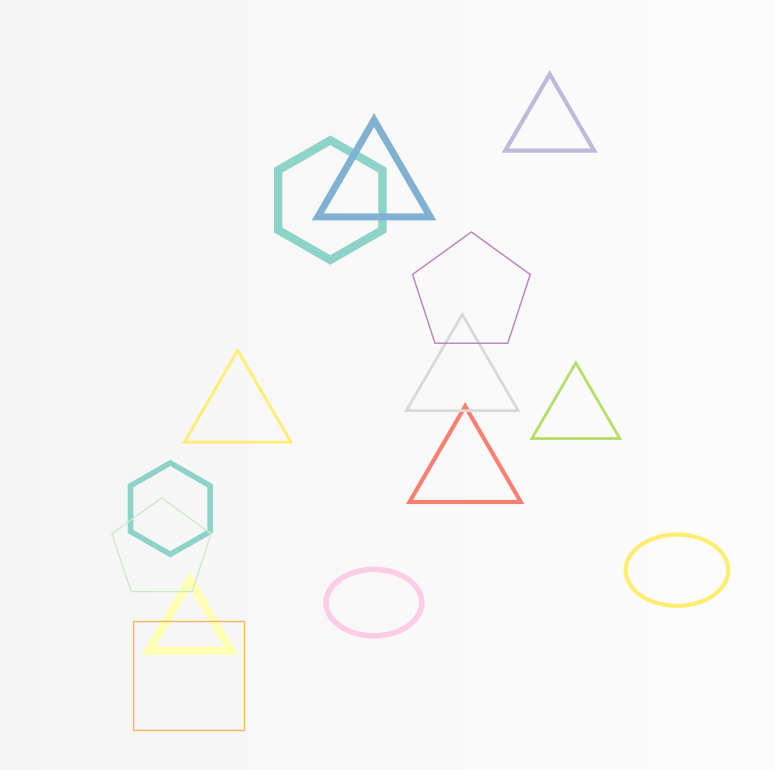[{"shape": "hexagon", "thickness": 3, "radius": 0.39, "center": [0.426, 0.74]}, {"shape": "hexagon", "thickness": 2, "radius": 0.3, "center": [0.22, 0.339]}, {"shape": "triangle", "thickness": 3, "radius": 0.31, "center": [0.245, 0.185]}, {"shape": "triangle", "thickness": 1.5, "radius": 0.33, "center": [0.709, 0.838]}, {"shape": "triangle", "thickness": 1.5, "radius": 0.41, "center": [0.6, 0.39]}, {"shape": "triangle", "thickness": 2.5, "radius": 0.42, "center": [0.483, 0.76]}, {"shape": "square", "thickness": 0.5, "radius": 0.36, "center": [0.243, 0.123]}, {"shape": "triangle", "thickness": 1, "radius": 0.33, "center": [0.743, 0.463]}, {"shape": "oval", "thickness": 2, "radius": 0.31, "center": [0.482, 0.217]}, {"shape": "triangle", "thickness": 1, "radius": 0.42, "center": [0.596, 0.508]}, {"shape": "pentagon", "thickness": 0.5, "radius": 0.4, "center": [0.608, 0.619]}, {"shape": "pentagon", "thickness": 0.5, "radius": 0.34, "center": [0.208, 0.286]}, {"shape": "oval", "thickness": 1.5, "radius": 0.33, "center": [0.874, 0.259]}, {"shape": "triangle", "thickness": 1, "radius": 0.4, "center": [0.307, 0.466]}]